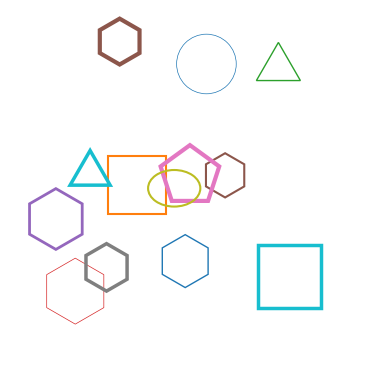[{"shape": "circle", "thickness": 0.5, "radius": 0.39, "center": [0.536, 0.834]}, {"shape": "hexagon", "thickness": 1, "radius": 0.34, "center": [0.481, 0.322]}, {"shape": "square", "thickness": 1.5, "radius": 0.38, "center": [0.357, 0.52]}, {"shape": "triangle", "thickness": 1, "radius": 0.33, "center": [0.723, 0.824]}, {"shape": "hexagon", "thickness": 0.5, "radius": 0.43, "center": [0.195, 0.244]}, {"shape": "hexagon", "thickness": 2, "radius": 0.39, "center": [0.145, 0.431]}, {"shape": "hexagon", "thickness": 3, "radius": 0.3, "center": [0.311, 0.892]}, {"shape": "hexagon", "thickness": 1.5, "radius": 0.29, "center": [0.585, 0.545]}, {"shape": "pentagon", "thickness": 3, "radius": 0.4, "center": [0.493, 0.543]}, {"shape": "hexagon", "thickness": 2.5, "radius": 0.31, "center": [0.277, 0.306]}, {"shape": "oval", "thickness": 1.5, "radius": 0.34, "center": [0.452, 0.511]}, {"shape": "square", "thickness": 2.5, "radius": 0.41, "center": [0.752, 0.282]}, {"shape": "triangle", "thickness": 2.5, "radius": 0.3, "center": [0.234, 0.549]}]